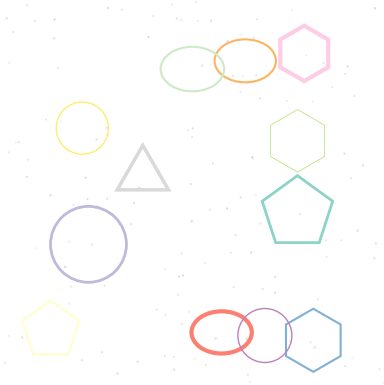[{"shape": "pentagon", "thickness": 2, "radius": 0.48, "center": [0.773, 0.448]}, {"shape": "pentagon", "thickness": 1, "radius": 0.39, "center": [0.132, 0.142]}, {"shape": "circle", "thickness": 2, "radius": 0.49, "center": [0.23, 0.365]}, {"shape": "oval", "thickness": 3, "radius": 0.39, "center": [0.576, 0.137]}, {"shape": "hexagon", "thickness": 1.5, "radius": 0.41, "center": [0.814, 0.116]}, {"shape": "oval", "thickness": 1.5, "radius": 0.4, "center": [0.637, 0.842]}, {"shape": "hexagon", "thickness": 0.5, "radius": 0.41, "center": [0.773, 0.634]}, {"shape": "hexagon", "thickness": 3, "radius": 0.36, "center": [0.79, 0.861]}, {"shape": "triangle", "thickness": 2.5, "radius": 0.39, "center": [0.371, 0.545]}, {"shape": "circle", "thickness": 1, "radius": 0.35, "center": [0.688, 0.129]}, {"shape": "oval", "thickness": 1.5, "radius": 0.41, "center": [0.5, 0.821]}, {"shape": "circle", "thickness": 1, "radius": 0.34, "center": [0.214, 0.667]}]